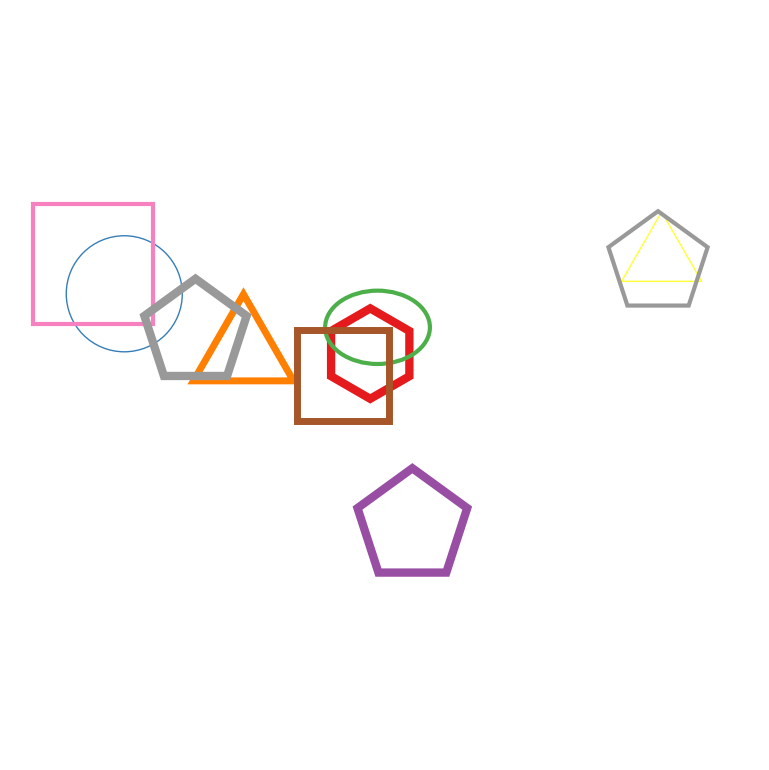[{"shape": "hexagon", "thickness": 3, "radius": 0.29, "center": [0.481, 0.541]}, {"shape": "circle", "thickness": 0.5, "radius": 0.38, "center": [0.161, 0.618]}, {"shape": "oval", "thickness": 1.5, "radius": 0.34, "center": [0.49, 0.575]}, {"shape": "pentagon", "thickness": 3, "radius": 0.37, "center": [0.536, 0.317]}, {"shape": "triangle", "thickness": 2.5, "radius": 0.38, "center": [0.316, 0.543]}, {"shape": "triangle", "thickness": 0.5, "radius": 0.3, "center": [0.859, 0.665]}, {"shape": "square", "thickness": 2.5, "radius": 0.3, "center": [0.446, 0.512]}, {"shape": "square", "thickness": 1.5, "radius": 0.39, "center": [0.121, 0.657]}, {"shape": "pentagon", "thickness": 3, "radius": 0.35, "center": [0.254, 0.568]}, {"shape": "pentagon", "thickness": 1.5, "radius": 0.34, "center": [0.855, 0.658]}]